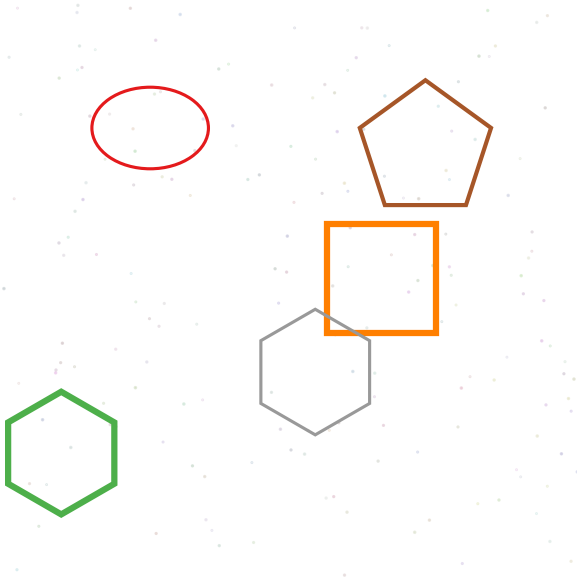[{"shape": "oval", "thickness": 1.5, "radius": 0.5, "center": [0.26, 0.777]}, {"shape": "hexagon", "thickness": 3, "radius": 0.53, "center": [0.106, 0.215]}, {"shape": "square", "thickness": 3, "radius": 0.47, "center": [0.661, 0.516]}, {"shape": "pentagon", "thickness": 2, "radius": 0.6, "center": [0.737, 0.741]}, {"shape": "hexagon", "thickness": 1.5, "radius": 0.54, "center": [0.546, 0.355]}]